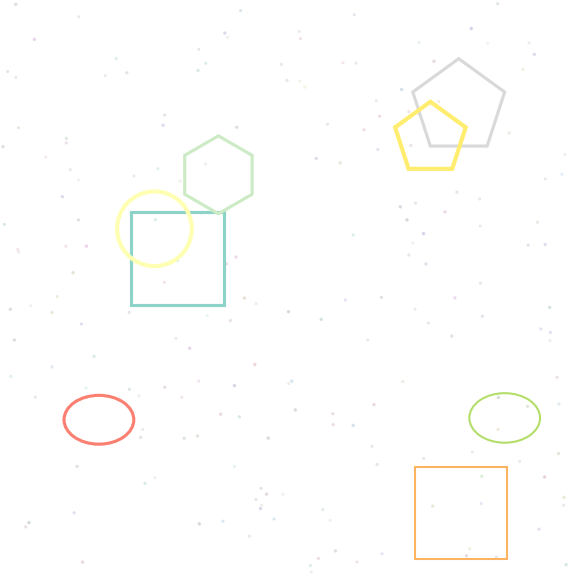[{"shape": "square", "thickness": 1.5, "radius": 0.41, "center": [0.308, 0.551]}, {"shape": "circle", "thickness": 2, "radius": 0.32, "center": [0.267, 0.603]}, {"shape": "oval", "thickness": 1.5, "radius": 0.3, "center": [0.171, 0.272]}, {"shape": "square", "thickness": 1, "radius": 0.4, "center": [0.798, 0.111]}, {"shape": "oval", "thickness": 1, "radius": 0.31, "center": [0.874, 0.275]}, {"shape": "pentagon", "thickness": 1.5, "radius": 0.42, "center": [0.794, 0.814]}, {"shape": "hexagon", "thickness": 1.5, "radius": 0.34, "center": [0.378, 0.696]}, {"shape": "pentagon", "thickness": 2, "radius": 0.32, "center": [0.745, 0.759]}]